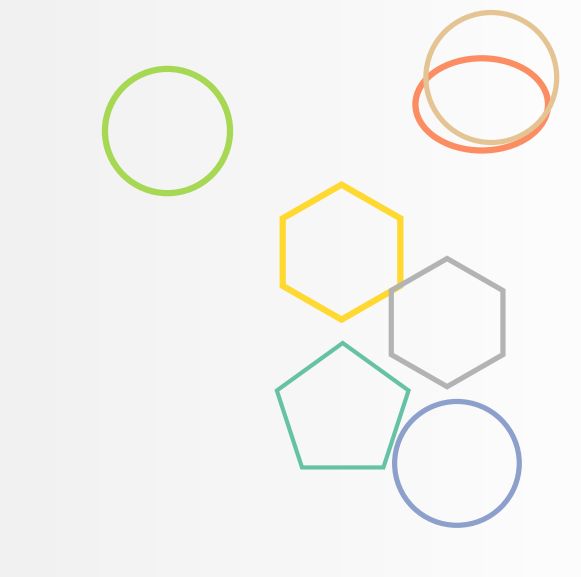[{"shape": "pentagon", "thickness": 2, "radius": 0.6, "center": [0.59, 0.286]}, {"shape": "oval", "thickness": 3, "radius": 0.57, "center": [0.829, 0.818]}, {"shape": "circle", "thickness": 2.5, "radius": 0.54, "center": [0.786, 0.197]}, {"shape": "circle", "thickness": 3, "radius": 0.54, "center": [0.288, 0.772]}, {"shape": "hexagon", "thickness": 3, "radius": 0.58, "center": [0.588, 0.563]}, {"shape": "circle", "thickness": 2.5, "radius": 0.56, "center": [0.845, 0.865]}, {"shape": "hexagon", "thickness": 2.5, "radius": 0.55, "center": [0.769, 0.441]}]